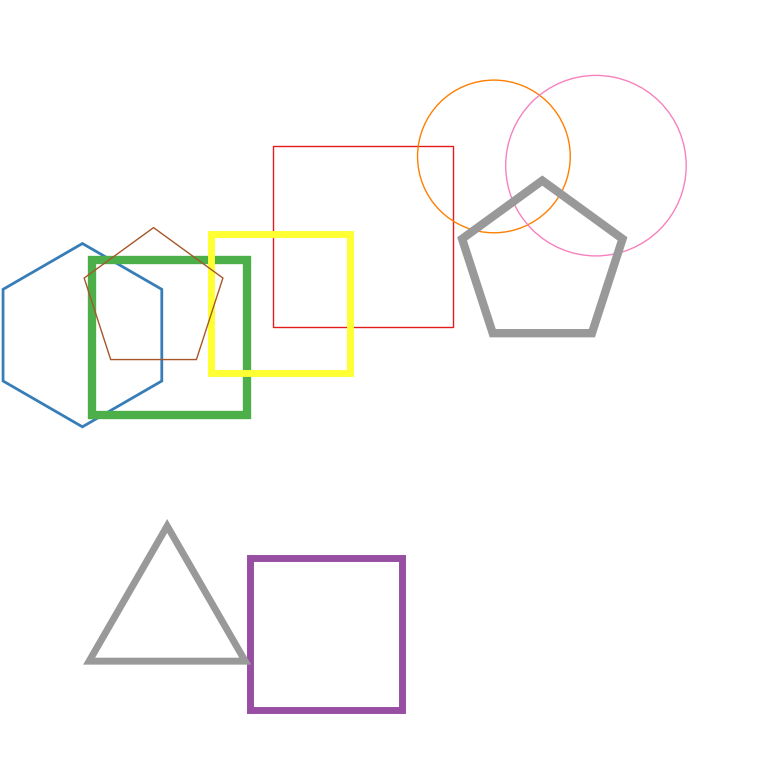[{"shape": "square", "thickness": 0.5, "radius": 0.59, "center": [0.472, 0.693]}, {"shape": "hexagon", "thickness": 1, "radius": 0.6, "center": [0.107, 0.565]}, {"shape": "square", "thickness": 3, "radius": 0.5, "center": [0.22, 0.562]}, {"shape": "square", "thickness": 2.5, "radius": 0.49, "center": [0.423, 0.177]}, {"shape": "circle", "thickness": 0.5, "radius": 0.5, "center": [0.641, 0.797]}, {"shape": "square", "thickness": 2.5, "radius": 0.45, "center": [0.364, 0.606]}, {"shape": "pentagon", "thickness": 0.5, "radius": 0.47, "center": [0.199, 0.61]}, {"shape": "circle", "thickness": 0.5, "radius": 0.59, "center": [0.774, 0.785]}, {"shape": "triangle", "thickness": 2.5, "radius": 0.59, "center": [0.217, 0.2]}, {"shape": "pentagon", "thickness": 3, "radius": 0.55, "center": [0.704, 0.656]}]